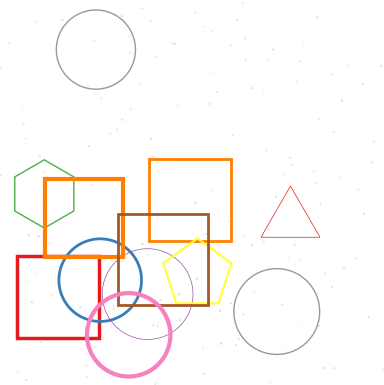[{"shape": "square", "thickness": 2.5, "radius": 0.53, "center": [0.15, 0.228]}, {"shape": "triangle", "thickness": 0.5, "radius": 0.44, "center": [0.755, 0.428]}, {"shape": "circle", "thickness": 2, "radius": 0.54, "center": [0.26, 0.272]}, {"shape": "hexagon", "thickness": 1, "radius": 0.44, "center": [0.115, 0.496]}, {"shape": "circle", "thickness": 0.5, "radius": 0.59, "center": [0.383, 0.236]}, {"shape": "square", "thickness": 3, "radius": 0.51, "center": [0.218, 0.434]}, {"shape": "square", "thickness": 2, "radius": 0.53, "center": [0.494, 0.48]}, {"shape": "pentagon", "thickness": 1.5, "radius": 0.47, "center": [0.513, 0.288]}, {"shape": "square", "thickness": 2, "radius": 0.59, "center": [0.423, 0.326]}, {"shape": "circle", "thickness": 3, "radius": 0.54, "center": [0.334, 0.13]}, {"shape": "circle", "thickness": 1, "radius": 0.56, "center": [0.719, 0.191]}, {"shape": "circle", "thickness": 1, "radius": 0.51, "center": [0.249, 0.871]}]